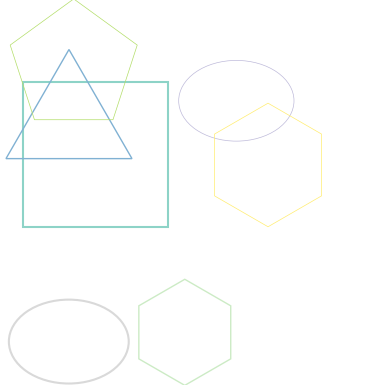[{"shape": "square", "thickness": 1.5, "radius": 0.94, "center": [0.248, 0.598]}, {"shape": "oval", "thickness": 0.5, "radius": 0.75, "center": [0.614, 0.738]}, {"shape": "triangle", "thickness": 1, "radius": 0.94, "center": [0.179, 0.682]}, {"shape": "pentagon", "thickness": 0.5, "radius": 0.87, "center": [0.191, 0.829]}, {"shape": "oval", "thickness": 1.5, "radius": 0.78, "center": [0.179, 0.113]}, {"shape": "hexagon", "thickness": 1, "radius": 0.69, "center": [0.48, 0.137]}, {"shape": "hexagon", "thickness": 0.5, "radius": 0.8, "center": [0.696, 0.572]}]